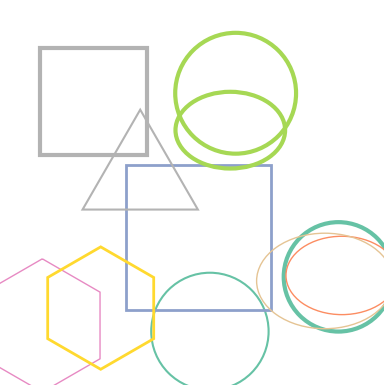[{"shape": "circle", "thickness": 3, "radius": 0.71, "center": [0.879, 0.281]}, {"shape": "circle", "thickness": 1.5, "radius": 0.76, "center": [0.545, 0.139]}, {"shape": "oval", "thickness": 1, "radius": 0.73, "center": [0.888, 0.285]}, {"shape": "square", "thickness": 2, "radius": 0.94, "center": [0.515, 0.383]}, {"shape": "hexagon", "thickness": 1, "radius": 0.87, "center": [0.11, 0.155]}, {"shape": "oval", "thickness": 3, "radius": 0.71, "center": [0.598, 0.662]}, {"shape": "circle", "thickness": 3, "radius": 0.78, "center": [0.612, 0.758]}, {"shape": "hexagon", "thickness": 2, "radius": 0.79, "center": [0.262, 0.2]}, {"shape": "oval", "thickness": 1, "radius": 0.89, "center": [0.844, 0.27]}, {"shape": "triangle", "thickness": 1.5, "radius": 0.86, "center": [0.364, 0.542]}, {"shape": "square", "thickness": 3, "radius": 0.69, "center": [0.242, 0.736]}]